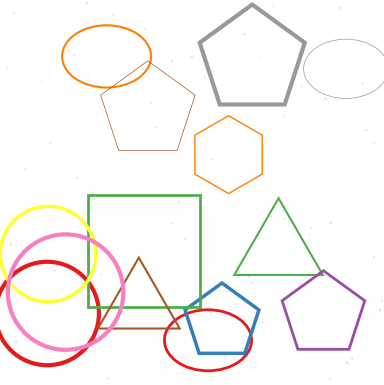[{"shape": "oval", "thickness": 2, "radius": 0.57, "center": [0.54, 0.116]}, {"shape": "circle", "thickness": 3, "radius": 0.67, "center": [0.123, 0.186]}, {"shape": "pentagon", "thickness": 2.5, "radius": 0.5, "center": [0.577, 0.164]}, {"shape": "square", "thickness": 2, "radius": 0.72, "center": [0.374, 0.349]}, {"shape": "triangle", "thickness": 1.5, "radius": 0.66, "center": [0.724, 0.352]}, {"shape": "pentagon", "thickness": 2, "radius": 0.56, "center": [0.84, 0.184]}, {"shape": "hexagon", "thickness": 1, "radius": 0.51, "center": [0.594, 0.598]}, {"shape": "oval", "thickness": 1.5, "radius": 0.58, "center": [0.277, 0.853]}, {"shape": "circle", "thickness": 2.5, "radius": 0.62, "center": [0.125, 0.34]}, {"shape": "triangle", "thickness": 1.5, "radius": 0.61, "center": [0.361, 0.208]}, {"shape": "pentagon", "thickness": 0.5, "radius": 0.65, "center": [0.384, 0.713]}, {"shape": "circle", "thickness": 3, "radius": 0.75, "center": [0.17, 0.241]}, {"shape": "oval", "thickness": 0.5, "radius": 0.55, "center": [0.898, 0.821]}, {"shape": "pentagon", "thickness": 3, "radius": 0.72, "center": [0.655, 0.845]}]